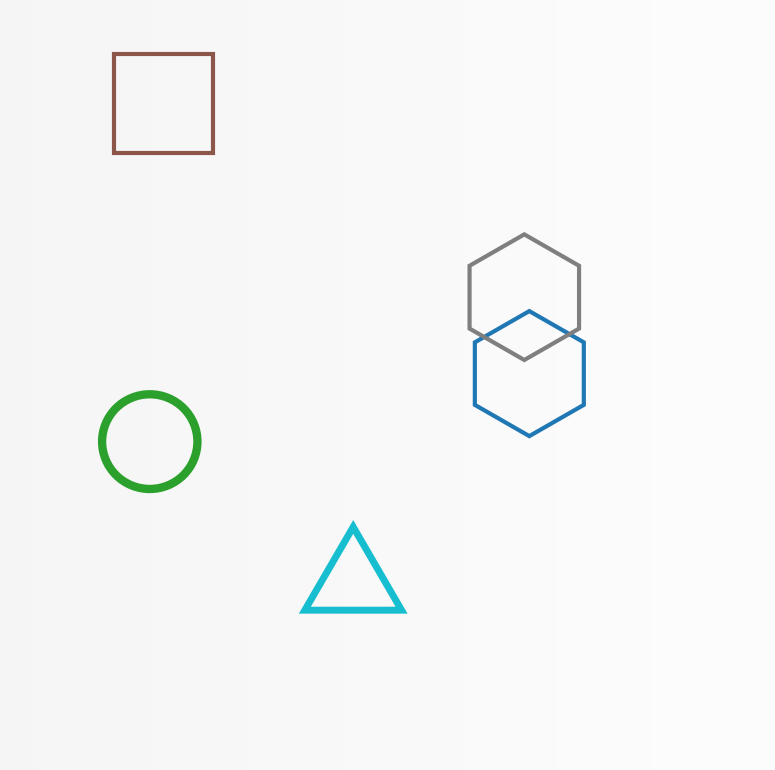[{"shape": "hexagon", "thickness": 1.5, "radius": 0.41, "center": [0.683, 0.515]}, {"shape": "circle", "thickness": 3, "radius": 0.31, "center": [0.193, 0.426]}, {"shape": "square", "thickness": 1.5, "radius": 0.32, "center": [0.21, 0.866]}, {"shape": "hexagon", "thickness": 1.5, "radius": 0.41, "center": [0.677, 0.614]}, {"shape": "triangle", "thickness": 2.5, "radius": 0.36, "center": [0.456, 0.244]}]